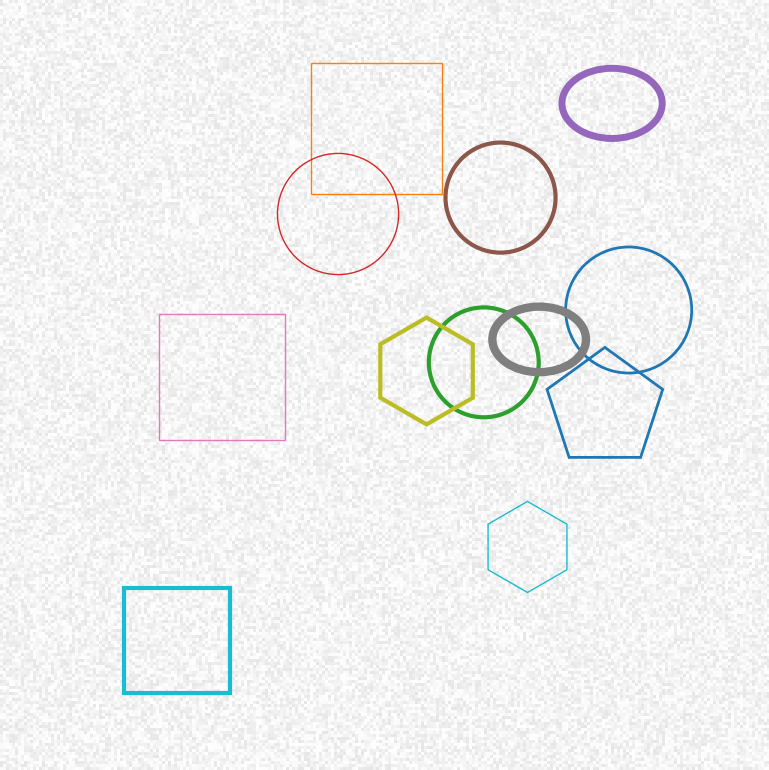[{"shape": "pentagon", "thickness": 1, "radius": 0.39, "center": [0.786, 0.47]}, {"shape": "circle", "thickness": 1, "radius": 0.41, "center": [0.816, 0.597]}, {"shape": "square", "thickness": 0.5, "radius": 0.43, "center": [0.489, 0.833]}, {"shape": "circle", "thickness": 1.5, "radius": 0.36, "center": [0.628, 0.529]}, {"shape": "circle", "thickness": 0.5, "radius": 0.39, "center": [0.439, 0.722]}, {"shape": "oval", "thickness": 2.5, "radius": 0.33, "center": [0.795, 0.866]}, {"shape": "circle", "thickness": 1.5, "radius": 0.36, "center": [0.65, 0.743]}, {"shape": "square", "thickness": 0.5, "radius": 0.41, "center": [0.289, 0.51]}, {"shape": "oval", "thickness": 3, "radius": 0.3, "center": [0.7, 0.559]}, {"shape": "hexagon", "thickness": 1.5, "radius": 0.35, "center": [0.554, 0.518]}, {"shape": "square", "thickness": 1.5, "radius": 0.34, "center": [0.23, 0.168]}, {"shape": "hexagon", "thickness": 0.5, "radius": 0.3, "center": [0.685, 0.29]}]